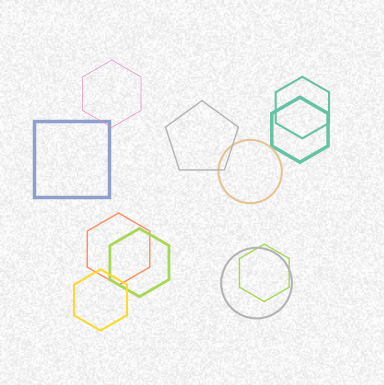[{"shape": "hexagon", "thickness": 1.5, "radius": 0.4, "center": [0.785, 0.721]}, {"shape": "hexagon", "thickness": 2.5, "radius": 0.42, "center": [0.779, 0.663]}, {"shape": "hexagon", "thickness": 1, "radius": 0.47, "center": [0.308, 0.353]}, {"shape": "square", "thickness": 2.5, "radius": 0.49, "center": [0.186, 0.587]}, {"shape": "hexagon", "thickness": 0.5, "radius": 0.44, "center": [0.291, 0.757]}, {"shape": "hexagon", "thickness": 1, "radius": 0.37, "center": [0.687, 0.291]}, {"shape": "hexagon", "thickness": 2, "radius": 0.44, "center": [0.362, 0.318]}, {"shape": "hexagon", "thickness": 1.5, "radius": 0.4, "center": [0.261, 0.221]}, {"shape": "circle", "thickness": 1.5, "radius": 0.41, "center": [0.65, 0.554]}, {"shape": "pentagon", "thickness": 1, "radius": 0.5, "center": [0.525, 0.639]}, {"shape": "circle", "thickness": 1.5, "radius": 0.46, "center": [0.666, 0.265]}]